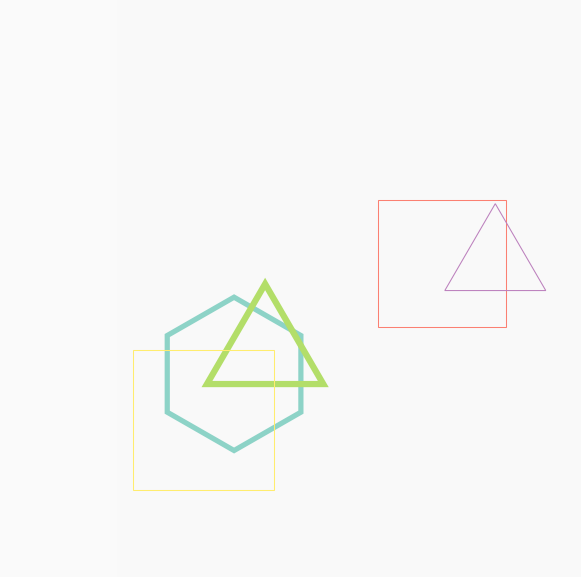[{"shape": "hexagon", "thickness": 2.5, "radius": 0.66, "center": [0.403, 0.352]}, {"shape": "square", "thickness": 0.5, "radius": 0.55, "center": [0.76, 0.543]}, {"shape": "triangle", "thickness": 3, "radius": 0.58, "center": [0.456, 0.392]}, {"shape": "triangle", "thickness": 0.5, "radius": 0.5, "center": [0.852, 0.546]}, {"shape": "square", "thickness": 0.5, "radius": 0.6, "center": [0.35, 0.272]}]